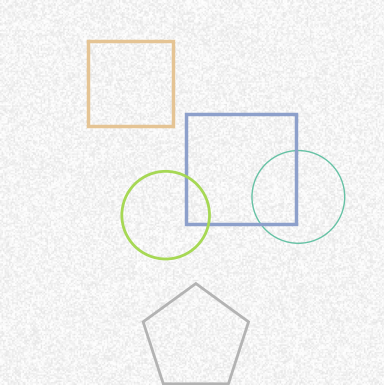[{"shape": "circle", "thickness": 1, "radius": 0.6, "center": [0.775, 0.489]}, {"shape": "square", "thickness": 2.5, "radius": 0.72, "center": [0.626, 0.56]}, {"shape": "circle", "thickness": 2, "radius": 0.57, "center": [0.43, 0.441]}, {"shape": "square", "thickness": 2.5, "radius": 0.55, "center": [0.338, 0.784]}, {"shape": "pentagon", "thickness": 2, "radius": 0.72, "center": [0.509, 0.12]}]